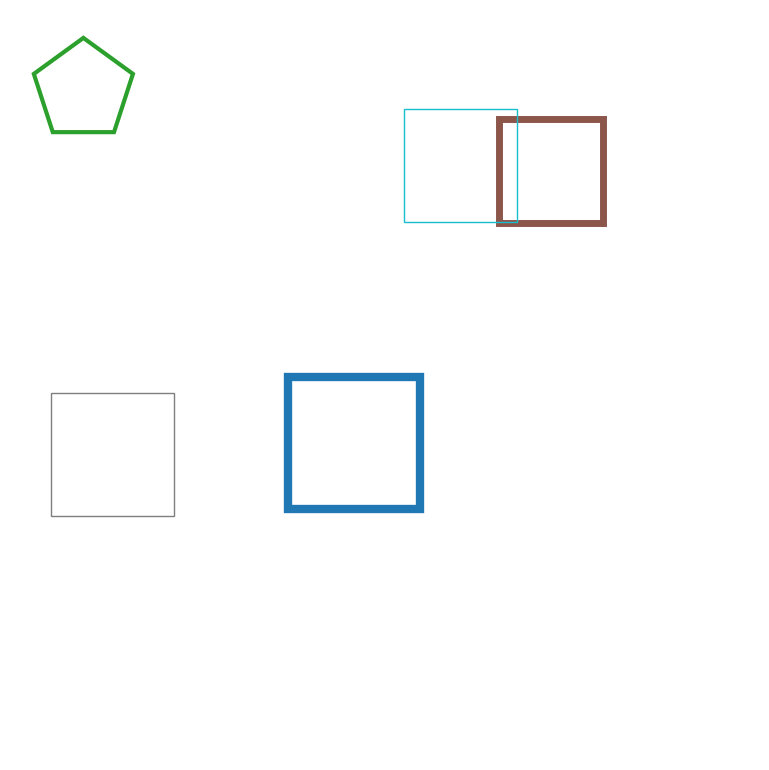[{"shape": "square", "thickness": 3, "radius": 0.43, "center": [0.46, 0.425]}, {"shape": "pentagon", "thickness": 1.5, "radius": 0.34, "center": [0.108, 0.883]}, {"shape": "square", "thickness": 2.5, "radius": 0.34, "center": [0.716, 0.778]}, {"shape": "square", "thickness": 0.5, "radius": 0.4, "center": [0.146, 0.41]}, {"shape": "square", "thickness": 0.5, "radius": 0.37, "center": [0.598, 0.785]}]